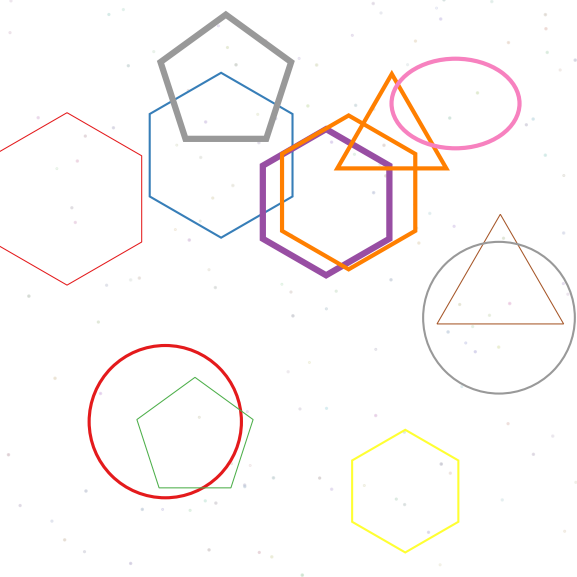[{"shape": "hexagon", "thickness": 0.5, "radius": 0.75, "center": [0.116, 0.655]}, {"shape": "circle", "thickness": 1.5, "radius": 0.66, "center": [0.286, 0.269]}, {"shape": "hexagon", "thickness": 1, "radius": 0.71, "center": [0.383, 0.73]}, {"shape": "pentagon", "thickness": 0.5, "radius": 0.53, "center": [0.338, 0.24]}, {"shape": "hexagon", "thickness": 3, "radius": 0.63, "center": [0.565, 0.649]}, {"shape": "hexagon", "thickness": 2, "radius": 0.67, "center": [0.604, 0.666]}, {"shape": "triangle", "thickness": 2, "radius": 0.54, "center": [0.678, 0.762]}, {"shape": "hexagon", "thickness": 1, "radius": 0.53, "center": [0.702, 0.149]}, {"shape": "triangle", "thickness": 0.5, "radius": 0.63, "center": [0.866, 0.502]}, {"shape": "oval", "thickness": 2, "radius": 0.55, "center": [0.789, 0.82]}, {"shape": "circle", "thickness": 1, "radius": 0.66, "center": [0.864, 0.449]}, {"shape": "pentagon", "thickness": 3, "radius": 0.59, "center": [0.391, 0.855]}]